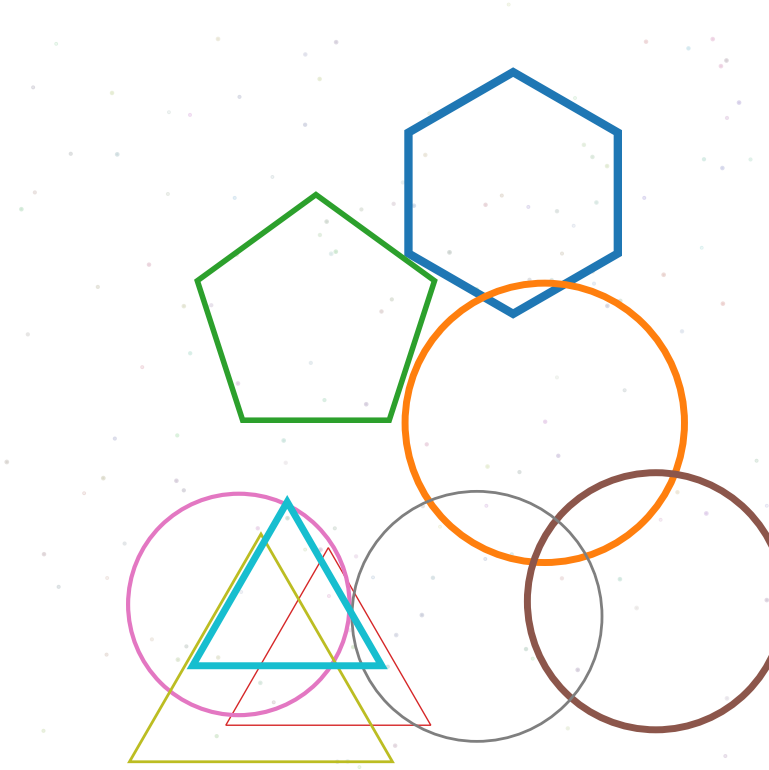[{"shape": "hexagon", "thickness": 3, "radius": 0.78, "center": [0.666, 0.749]}, {"shape": "circle", "thickness": 2.5, "radius": 0.91, "center": [0.707, 0.451]}, {"shape": "pentagon", "thickness": 2, "radius": 0.81, "center": [0.41, 0.585]}, {"shape": "triangle", "thickness": 0.5, "radius": 0.77, "center": [0.426, 0.135]}, {"shape": "circle", "thickness": 2.5, "radius": 0.83, "center": [0.852, 0.219]}, {"shape": "circle", "thickness": 1.5, "radius": 0.72, "center": [0.31, 0.215]}, {"shape": "circle", "thickness": 1, "radius": 0.81, "center": [0.619, 0.2]}, {"shape": "triangle", "thickness": 1, "radius": 0.99, "center": [0.339, 0.109]}, {"shape": "triangle", "thickness": 2.5, "radius": 0.71, "center": [0.373, 0.206]}]